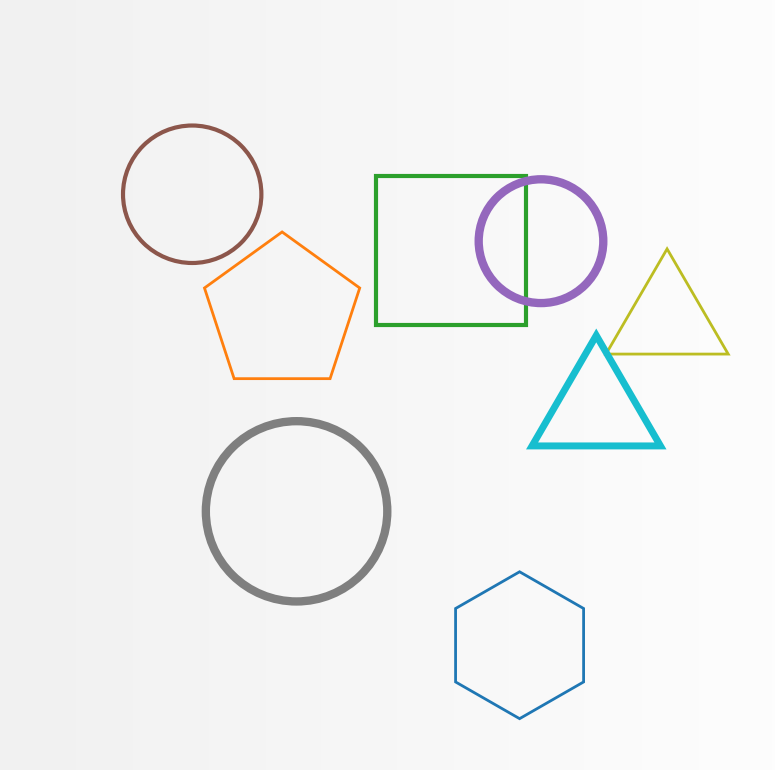[{"shape": "hexagon", "thickness": 1, "radius": 0.48, "center": [0.67, 0.162]}, {"shape": "pentagon", "thickness": 1, "radius": 0.53, "center": [0.364, 0.593]}, {"shape": "square", "thickness": 1.5, "radius": 0.48, "center": [0.582, 0.675]}, {"shape": "circle", "thickness": 3, "radius": 0.4, "center": [0.698, 0.687]}, {"shape": "circle", "thickness": 1.5, "radius": 0.45, "center": [0.248, 0.748]}, {"shape": "circle", "thickness": 3, "radius": 0.59, "center": [0.383, 0.336]}, {"shape": "triangle", "thickness": 1, "radius": 0.46, "center": [0.861, 0.586]}, {"shape": "triangle", "thickness": 2.5, "radius": 0.48, "center": [0.769, 0.469]}]